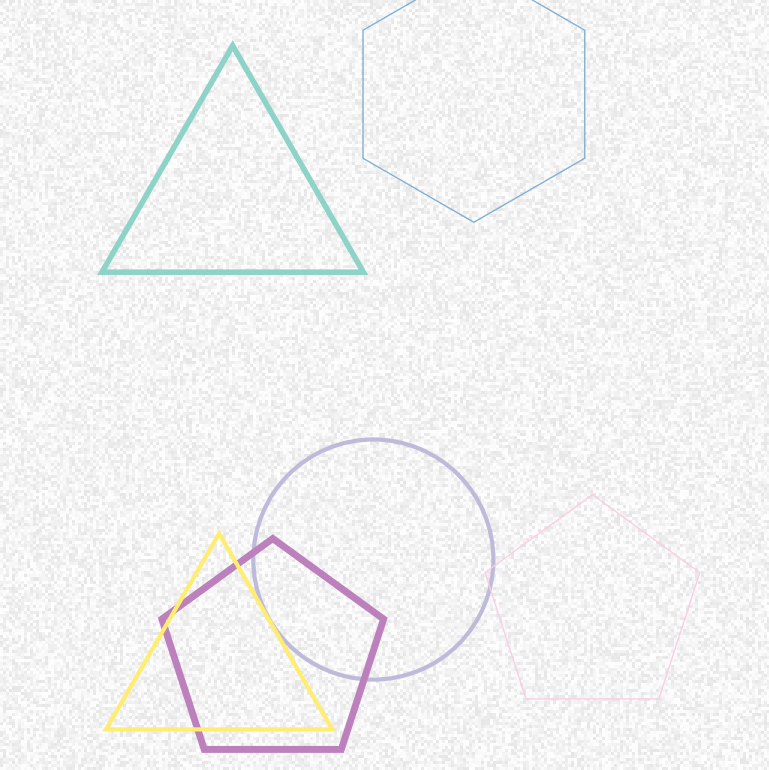[{"shape": "triangle", "thickness": 2, "radius": 0.98, "center": [0.302, 0.745]}, {"shape": "circle", "thickness": 1.5, "radius": 0.78, "center": [0.485, 0.273]}, {"shape": "hexagon", "thickness": 0.5, "radius": 0.83, "center": [0.615, 0.878]}, {"shape": "pentagon", "thickness": 0.5, "radius": 0.73, "center": [0.769, 0.211]}, {"shape": "pentagon", "thickness": 2.5, "radius": 0.76, "center": [0.354, 0.149]}, {"shape": "triangle", "thickness": 1.5, "radius": 0.85, "center": [0.285, 0.138]}]